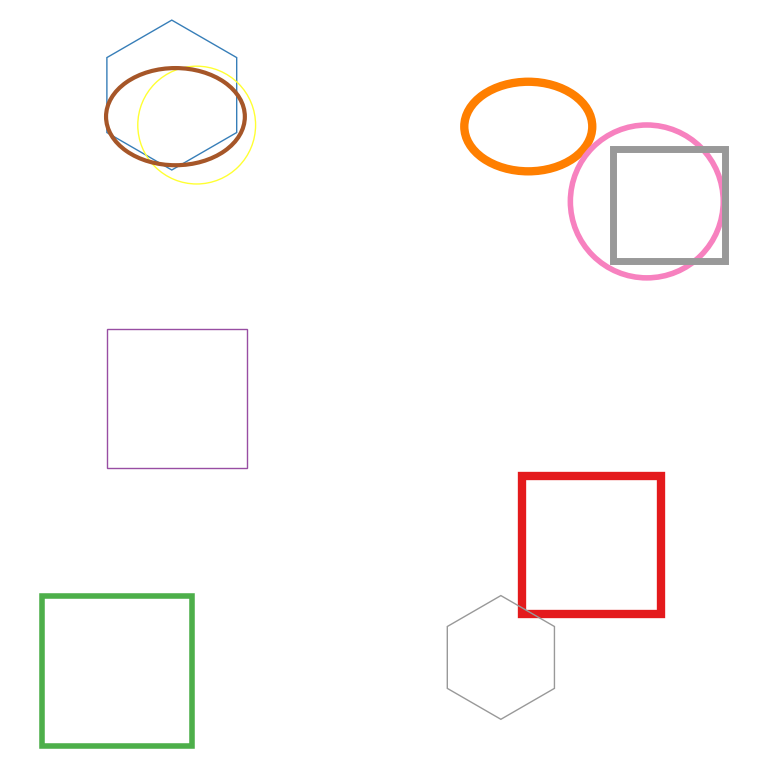[{"shape": "square", "thickness": 3, "radius": 0.45, "center": [0.768, 0.292]}, {"shape": "hexagon", "thickness": 0.5, "radius": 0.49, "center": [0.223, 0.877]}, {"shape": "square", "thickness": 2, "radius": 0.49, "center": [0.152, 0.129]}, {"shape": "square", "thickness": 0.5, "radius": 0.45, "center": [0.23, 0.482]}, {"shape": "oval", "thickness": 3, "radius": 0.42, "center": [0.686, 0.836]}, {"shape": "circle", "thickness": 0.5, "radius": 0.38, "center": [0.255, 0.838]}, {"shape": "oval", "thickness": 1.5, "radius": 0.45, "center": [0.228, 0.849]}, {"shape": "circle", "thickness": 2, "radius": 0.5, "center": [0.84, 0.738]}, {"shape": "square", "thickness": 2.5, "radius": 0.36, "center": [0.869, 0.733]}, {"shape": "hexagon", "thickness": 0.5, "radius": 0.4, "center": [0.65, 0.146]}]